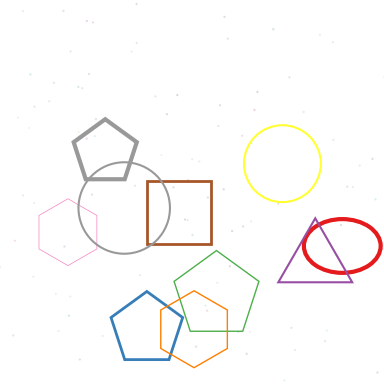[{"shape": "oval", "thickness": 3, "radius": 0.5, "center": [0.889, 0.361]}, {"shape": "pentagon", "thickness": 2, "radius": 0.49, "center": [0.381, 0.145]}, {"shape": "pentagon", "thickness": 1, "radius": 0.58, "center": [0.562, 0.233]}, {"shape": "triangle", "thickness": 1.5, "radius": 0.55, "center": [0.819, 0.322]}, {"shape": "hexagon", "thickness": 1, "radius": 0.5, "center": [0.504, 0.145]}, {"shape": "circle", "thickness": 1.5, "radius": 0.5, "center": [0.734, 0.575]}, {"shape": "square", "thickness": 2, "radius": 0.41, "center": [0.465, 0.449]}, {"shape": "hexagon", "thickness": 0.5, "radius": 0.43, "center": [0.176, 0.397]}, {"shape": "pentagon", "thickness": 3, "radius": 0.43, "center": [0.273, 0.604]}, {"shape": "circle", "thickness": 1.5, "radius": 0.59, "center": [0.323, 0.46]}]